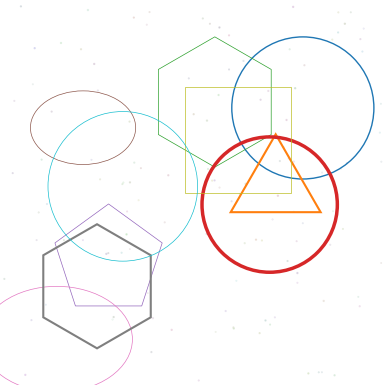[{"shape": "circle", "thickness": 1, "radius": 0.92, "center": [0.787, 0.72]}, {"shape": "triangle", "thickness": 1.5, "radius": 0.67, "center": [0.716, 0.516]}, {"shape": "hexagon", "thickness": 0.5, "radius": 0.85, "center": [0.558, 0.735]}, {"shape": "circle", "thickness": 2.5, "radius": 0.88, "center": [0.7, 0.469]}, {"shape": "pentagon", "thickness": 0.5, "radius": 0.73, "center": [0.282, 0.324]}, {"shape": "oval", "thickness": 0.5, "radius": 0.68, "center": [0.216, 0.668]}, {"shape": "oval", "thickness": 0.5, "radius": 0.98, "center": [0.147, 0.119]}, {"shape": "hexagon", "thickness": 1.5, "radius": 0.81, "center": [0.252, 0.256]}, {"shape": "square", "thickness": 0.5, "radius": 0.69, "center": [0.617, 0.637]}, {"shape": "circle", "thickness": 0.5, "radius": 0.97, "center": [0.319, 0.516]}]